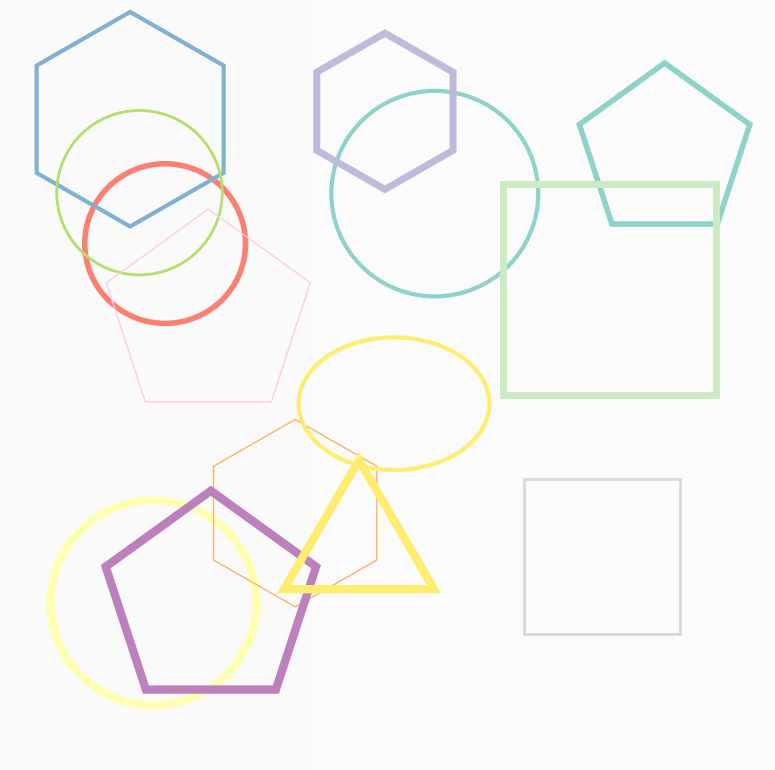[{"shape": "pentagon", "thickness": 2, "radius": 0.58, "center": [0.858, 0.803]}, {"shape": "circle", "thickness": 1.5, "radius": 0.67, "center": [0.561, 0.749]}, {"shape": "circle", "thickness": 3, "radius": 0.66, "center": [0.198, 0.217]}, {"shape": "hexagon", "thickness": 2.5, "radius": 0.51, "center": [0.497, 0.855]}, {"shape": "circle", "thickness": 2, "radius": 0.52, "center": [0.213, 0.684]}, {"shape": "hexagon", "thickness": 1.5, "radius": 0.7, "center": [0.168, 0.845]}, {"shape": "hexagon", "thickness": 0.5, "radius": 0.61, "center": [0.381, 0.334]}, {"shape": "circle", "thickness": 1, "radius": 0.53, "center": [0.18, 0.75]}, {"shape": "pentagon", "thickness": 0.5, "radius": 0.69, "center": [0.269, 0.59]}, {"shape": "square", "thickness": 1, "radius": 0.5, "center": [0.777, 0.277]}, {"shape": "pentagon", "thickness": 3, "radius": 0.71, "center": [0.272, 0.22]}, {"shape": "square", "thickness": 2.5, "radius": 0.69, "center": [0.786, 0.624]}, {"shape": "oval", "thickness": 1.5, "radius": 0.62, "center": [0.508, 0.476]}, {"shape": "triangle", "thickness": 3, "radius": 0.56, "center": [0.463, 0.291]}]